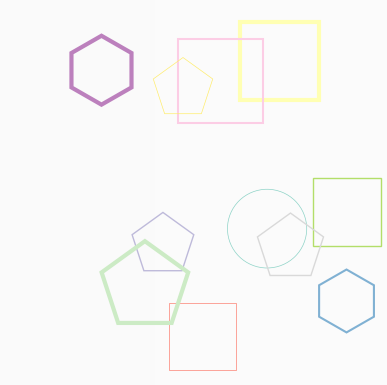[{"shape": "circle", "thickness": 0.5, "radius": 0.51, "center": [0.689, 0.406]}, {"shape": "square", "thickness": 3, "radius": 0.51, "center": [0.721, 0.842]}, {"shape": "pentagon", "thickness": 1, "radius": 0.42, "center": [0.42, 0.365]}, {"shape": "square", "thickness": 0.5, "radius": 0.43, "center": [0.523, 0.126]}, {"shape": "hexagon", "thickness": 1.5, "radius": 0.41, "center": [0.894, 0.218]}, {"shape": "square", "thickness": 1, "radius": 0.44, "center": [0.896, 0.449]}, {"shape": "square", "thickness": 1.5, "radius": 0.55, "center": [0.568, 0.79]}, {"shape": "pentagon", "thickness": 1, "radius": 0.45, "center": [0.75, 0.357]}, {"shape": "hexagon", "thickness": 3, "radius": 0.45, "center": [0.262, 0.818]}, {"shape": "pentagon", "thickness": 3, "radius": 0.59, "center": [0.374, 0.256]}, {"shape": "pentagon", "thickness": 0.5, "radius": 0.4, "center": [0.472, 0.77]}]